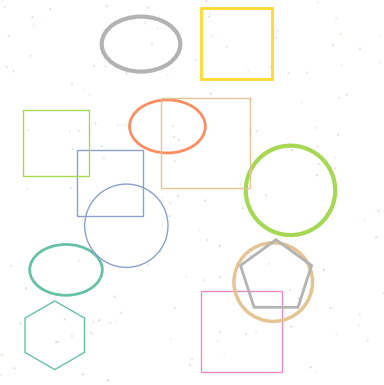[{"shape": "hexagon", "thickness": 1, "radius": 0.45, "center": [0.142, 0.129]}, {"shape": "oval", "thickness": 2, "radius": 0.47, "center": [0.171, 0.299]}, {"shape": "oval", "thickness": 2, "radius": 0.49, "center": [0.435, 0.672]}, {"shape": "square", "thickness": 1, "radius": 0.43, "center": [0.286, 0.524]}, {"shape": "circle", "thickness": 1, "radius": 0.54, "center": [0.328, 0.414]}, {"shape": "square", "thickness": 1, "radius": 0.52, "center": [0.628, 0.14]}, {"shape": "circle", "thickness": 3, "radius": 0.58, "center": [0.755, 0.506]}, {"shape": "square", "thickness": 1, "radius": 0.43, "center": [0.145, 0.628]}, {"shape": "square", "thickness": 2, "radius": 0.46, "center": [0.615, 0.887]}, {"shape": "square", "thickness": 1, "radius": 0.58, "center": [0.533, 0.628]}, {"shape": "circle", "thickness": 2.5, "radius": 0.51, "center": [0.71, 0.267]}, {"shape": "pentagon", "thickness": 2, "radius": 0.49, "center": [0.717, 0.28]}, {"shape": "oval", "thickness": 3, "radius": 0.51, "center": [0.366, 0.885]}]